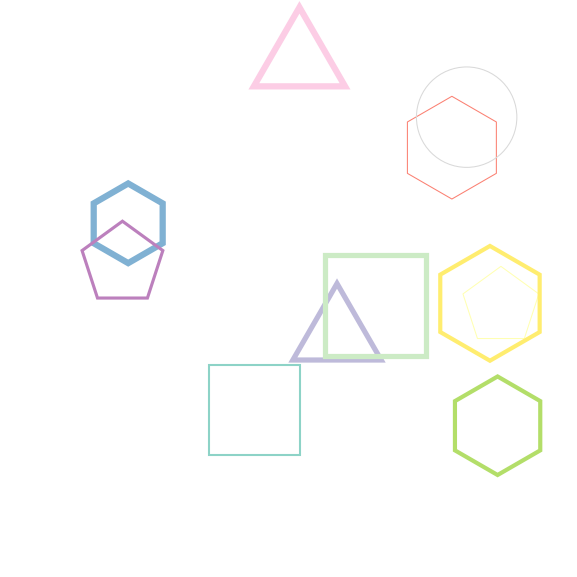[{"shape": "square", "thickness": 1, "radius": 0.39, "center": [0.441, 0.289]}, {"shape": "pentagon", "thickness": 0.5, "radius": 0.35, "center": [0.867, 0.469]}, {"shape": "triangle", "thickness": 2.5, "radius": 0.44, "center": [0.584, 0.42]}, {"shape": "hexagon", "thickness": 0.5, "radius": 0.44, "center": [0.782, 0.743]}, {"shape": "hexagon", "thickness": 3, "radius": 0.34, "center": [0.222, 0.612]}, {"shape": "hexagon", "thickness": 2, "radius": 0.43, "center": [0.862, 0.262]}, {"shape": "triangle", "thickness": 3, "radius": 0.46, "center": [0.519, 0.895]}, {"shape": "circle", "thickness": 0.5, "radius": 0.43, "center": [0.808, 0.796]}, {"shape": "pentagon", "thickness": 1.5, "radius": 0.37, "center": [0.212, 0.543]}, {"shape": "square", "thickness": 2.5, "radius": 0.44, "center": [0.65, 0.47]}, {"shape": "hexagon", "thickness": 2, "radius": 0.5, "center": [0.848, 0.474]}]